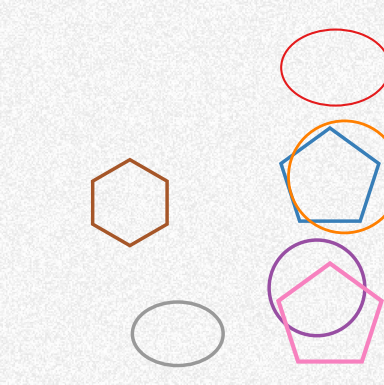[{"shape": "oval", "thickness": 1.5, "radius": 0.71, "center": [0.871, 0.825]}, {"shape": "pentagon", "thickness": 2.5, "radius": 0.67, "center": [0.857, 0.534]}, {"shape": "circle", "thickness": 2.5, "radius": 0.62, "center": [0.823, 0.252]}, {"shape": "circle", "thickness": 2, "radius": 0.73, "center": [0.895, 0.54]}, {"shape": "hexagon", "thickness": 2.5, "radius": 0.56, "center": [0.337, 0.474]}, {"shape": "pentagon", "thickness": 3, "radius": 0.7, "center": [0.857, 0.175]}, {"shape": "oval", "thickness": 2.5, "radius": 0.59, "center": [0.462, 0.133]}]